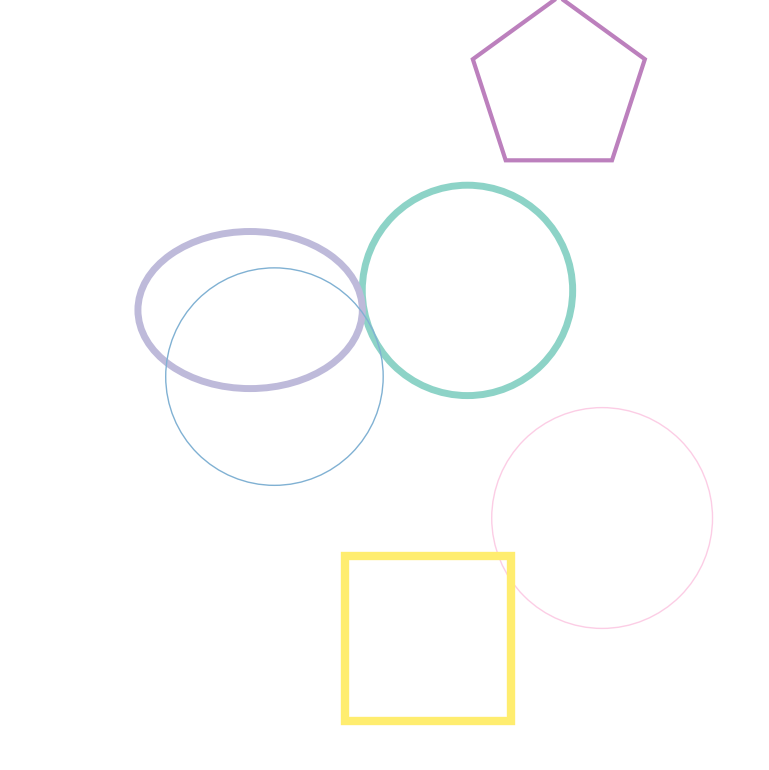[{"shape": "circle", "thickness": 2.5, "radius": 0.68, "center": [0.607, 0.623]}, {"shape": "oval", "thickness": 2.5, "radius": 0.73, "center": [0.325, 0.597]}, {"shape": "circle", "thickness": 0.5, "radius": 0.71, "center": [0.356, 0.511]}, {"shape": "circle", "thickness": 0.5, "radius": 0.72, "center": [0.782, 0.327]}, {"shape": "pentagon", "thickness": 1.5, "radius": 0.59, "center": [0.726, 0.887]}, {"shape": "square", "thickness": 3, "radius": 0.54, "center": [0.556, 0.171]}]